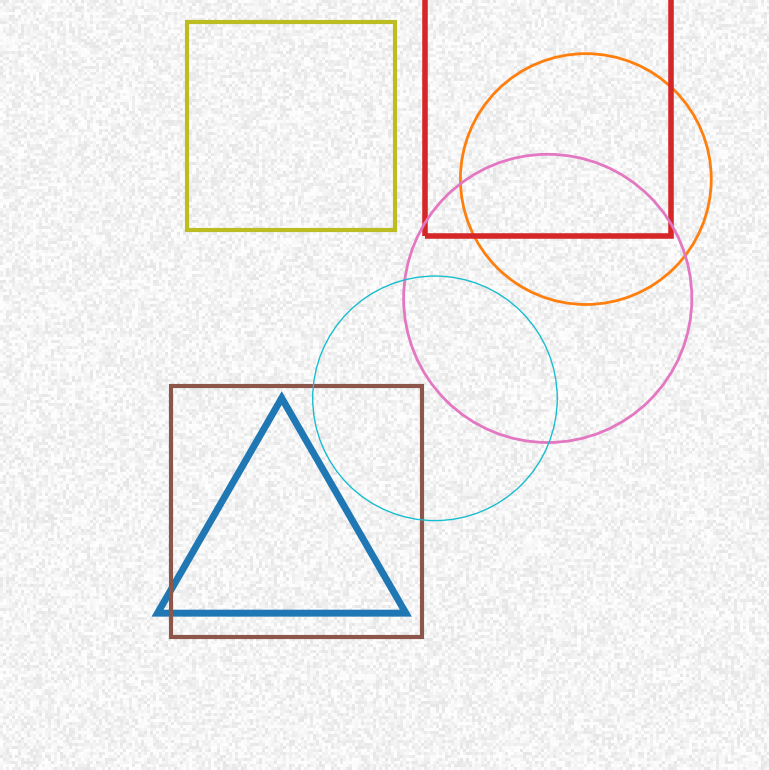[{"shape": "triangle", "thickness": 2.5, "radius": 0.93, "center": [0.366, 0.297]}, {"shape": "circle", "thickness": 1, "radius": 0.81, "center": [0.761, 0.767]}, {"shape": "square", "thickness": 2, "radius": 0.8, "center": [0.712, 0.854]}, {"shape": "square", "thickness": 1.5, "radius": 0.82, "center": [0.386, 0.336]}, {"shape": "circle", "thickness": 1, "radius": 0.94, "center": [0.711, 0.612]}, {"shape": "square", "thickness": 1.5, "radius": 0.68, "center": [0.378, 0.837]}, {"shape": "circle", "thickness": 0.5, "radius": 0.79, "center": [0.565, 0.483]}]